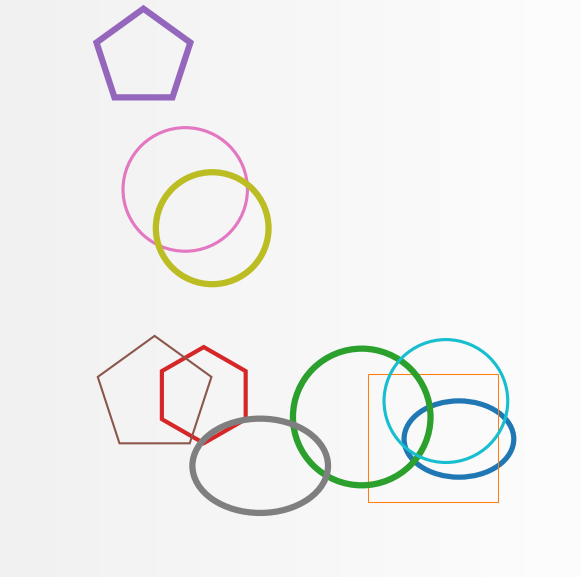[{"shape": "oval", "thickness": 2.5, "radius": 0.47, "center": [0.79, 0.239]}, {"shape": "square", "thickness": 0.5, "radius": 0.56, "center": [0.745, 0.24]}, {"shape": "circle", "thickness": 3, "radius": 0.59, "center": [0.622, 0.277]}, {"shape": "hexagon", "thickness": 2, "radius": 0.42, "center": [0.351, 0.315]}, {"shape": "pentagon", "thickness": 3, "radius": 0.42, "center": [0.247, 0.899]}, {"shape": "pentagon", "thickness": 1, "radius": 0.51, "center": [0.266, 0.315]}, {"shape": "circle", "thickness": 1.5, "radius": 0.54, "center": [0.319, 0.671]}, {"shape": "oval", "thickness": 3, "radius": 0.58, "center": [0.448, 0.193]}, {"shape": "circle", "thickness": 3, "radius": 0.48, "center": [0.365, 0.604]}, {"shape": "circle", "thickness": 1.5, "radius": 0.53, "center": [0.767, 0.305]}]